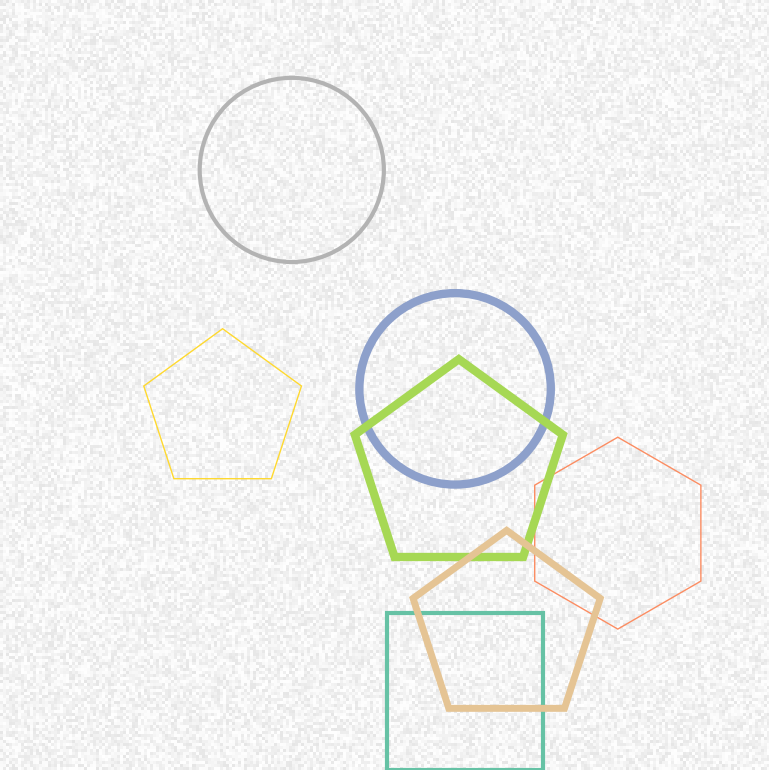[{"shape": "square", "thickness": 1.5, "radius": 0.51, "center": [0.604, 0.102]}, {"shape": "hexagon", "thickness": 0.5, "radius": 0.62, "center": [0.802, 0.308]}, {"shape": "circle", "thickness": 3, "radius": 0.62, "center": [0.591, 0.495]}, {"shape": "pentagon", "thickness": 3, "radius": 0.71, "center": [0.596, 0.392]}, {"shape": "pentagon", "thickness": 0.5, "radius": 0.54, "center": [0.289, 0.465]}, {"shape": "pentagon", "thickness": 2.5, "radius": 0.64, "center": [0.658, 0.183]}, {"shape": "circle", "thickness": 1.5, "radius": 0.6, "center": [0.379, 0.779]}]